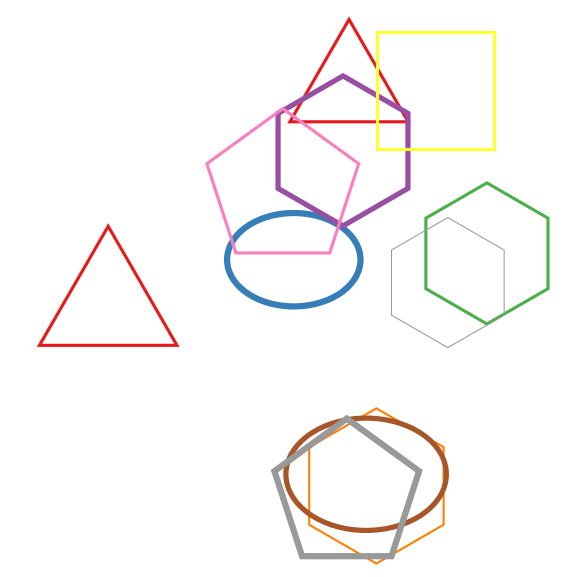[{"shape": "triangle", "thickness": 1.5, "radius": 0.59, "center": [0.604, 0.847]}, {"shape": "triangle", "thickness": 1.5, "radius": 0.69, "center": [0.187, 0.47]}, {"shape": "oval", "thickness": 3, "radius": 0.58, "center": [0.509, 0.549]}, {"shape": "hexagon", "thickness": 1.5, "radius": 0.61, "center": [0.843, 0.56]}, {"shape": "hexagon", "thickness": 2.5, "radius": 0.65, "center": [0.594, 0.738]}, {"shape": "hexagon", "thickness": 1, "radius": 0.67, "center": [0.652, 0.158]}, {"shape": "square", "thickness": 1.5, "radius": 0.51, "center": [0.754, 0.843]}, {"shape": "oval", "thickness": 2.5, "radius": 0.69, "center": [0.634, 0.178]}, {"shape": "pentagon", "thickness": 1.5, "radius": 0.69, "center": [0.49, 0.673]}, {"shape": "pentagon", "thickness": 3, "radius": 0.66, "center": [0.6, 0.143]}, {"shape": "hexagon", "thickness": 0.5, "radius": 0.56, "center": [0.775, 0.51]}]